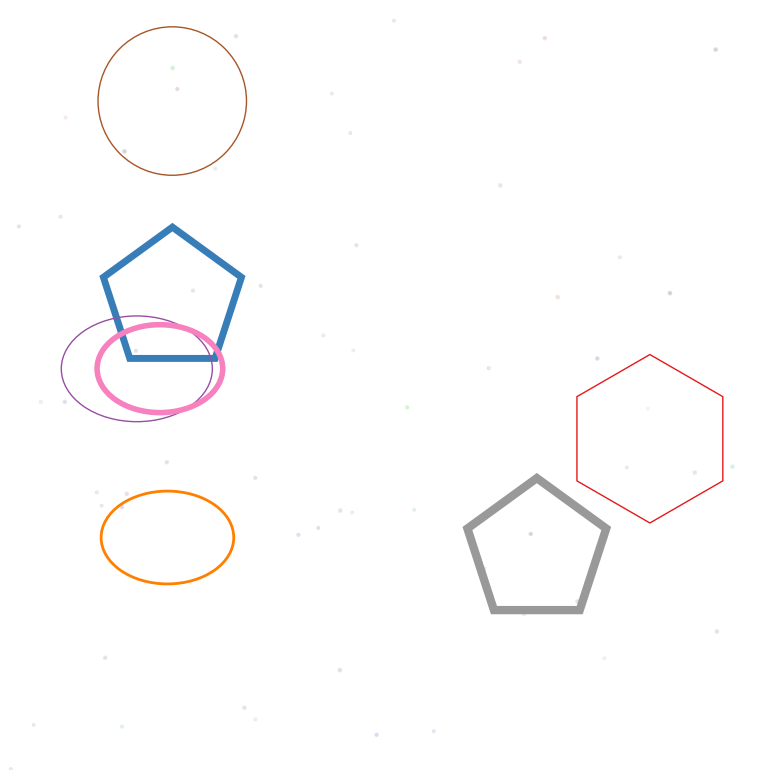[{"shape": "hexagon", "thickness": 0.5, "radius": 0.55, "center": [0.844, 0.43]}, {"shape": "pentagon", "thickness": 2.5, "radius": 0.47, "center": [0.224, 0.611]}, {"shape": "oval", "thickness": 0.5, "radius": 0.49, "center": [0.178, 0.521]}, {"shape": "oval", "thickness": 1, "radius": 0.43, "center": [0.217, 0.302]}, {"shape": "circle", "thickness": 0.5, "radius": 0.48, "center": [0.224, 0.869]}, {"shape": "oval", "thickness": 2, "radius": 0.41, "center": [0.208, 0.521]}, {"shape": "pentagon", "thickness": 3, "radius": 0.47, "center": [0.697, 0.284]}]